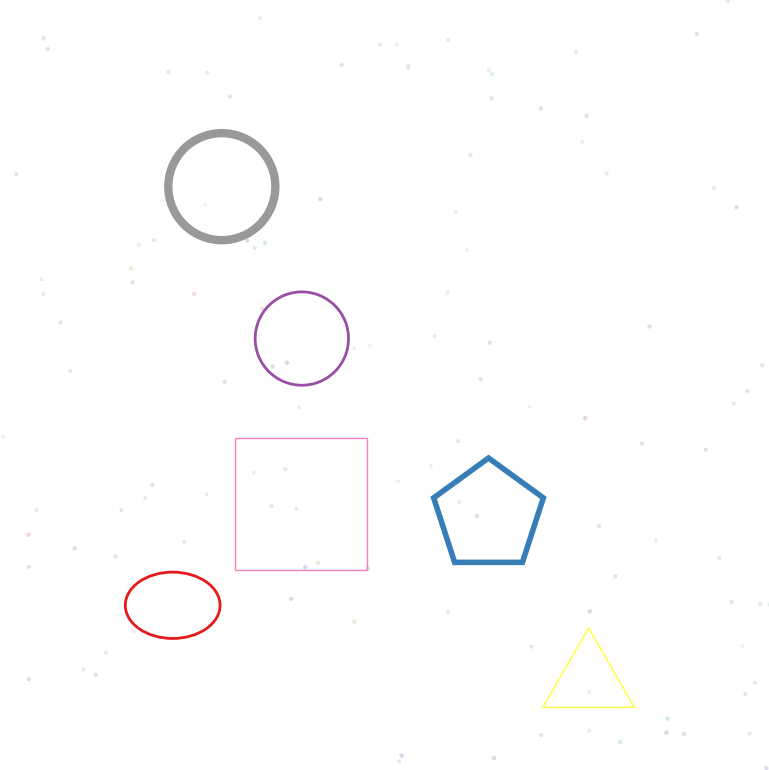[{"shape": "oval", "thickness": 1, "radius": 0.31, "center": [0.224, 0.214]}, {"shape": "pentagon", "thickness": 2, "radius": 0.37, "center": [0.634, 0.33]}, {"shape": "circle", "thickness": 1, "radius": 0.3, "center": [0.392, 0.56]}, {"shape": "triangle", "thickness": 0.5, "radius": 0.34, "center": [0.764, 0.116]}, {"shape": "square", "thickness": 0.5, "radius": 0.43, "center": [0.391, 0.346]}, {"shape": "circle", "thickness": 3, "radius": 0.35, "center": [0.288, 0.758]}]